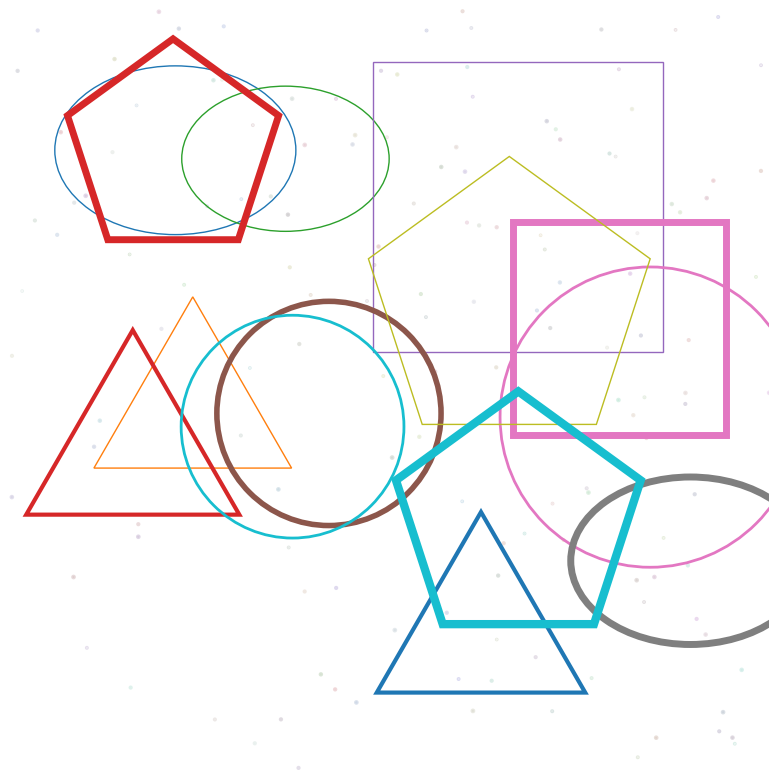[{"shape": "triangle", "thickness": 1.5, "radius": 0.78, "center": [0.625, 0.179]}, {"shape": "oval", "thickness": 0.5, "radius": 0.78, "center": [0.228, 0.805]}, {"shape": "triangle", "thickness": 0.5, "radius": 0.74, "center": [0.25, 0.466]}, {"shape": "oval", "thickness": 0.5, "radius": 0.67, "center": [0.371, 0.794]}, {"shape": "pentagon", "thickness": 2.5, "radius": 0.72, "center": [0.225, 0.805]}, {"shape": "triangle", "thickness": 1.5, "radius": 0.8, "center": [0.172, 0.412]}, {"shape": "square", "thickness": 0.5, "radius": 0.94, "center": [0.673, 0.731]}, {"shape": "circle", "thickness": 2, "radius": 0.73, "center": [0.427, 0.463]}, {"shape": "circle", "thickness": 1, "radius": 0.97, "center": [0.844, 0.458]}, {"shape": "square", "thickness": 2.5, "radius": 0.69, "center": [0.805, 0.573]}, {"shape": "oval", "thickness": 2.5, "radius": 0.78, "center": [0.897, 0.272]}, {"shape": "pentagon", "thickness": 0.5, "radius": 0.96, "center": [0.661, 0.604]}, {"shape": "pentagon", "thickness": 3, "radius": 0.84, "center": [0.673, 0.325]}, {"shape": "circle", "thickness": 1, "radius": 0.72, "center": [0.38, 0.446]}]